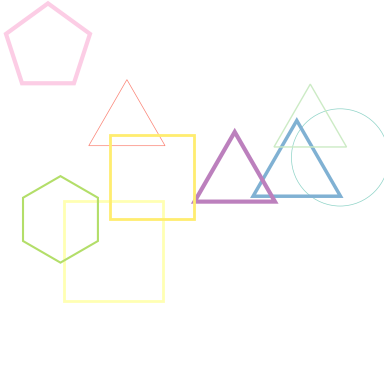[{"shape": "circle", "thickness": 0.5, "radius": 0.63, "center": [0.883, 0.591]}, {"shape": "square", "thickness": 2, "radius": 0.65, "center": [0.295, 0.347]}, {"shape": "triangle", "thickness": 0.5, "radius": 0.57, "center": [0.33, 0.679]}, {"shape": "triangle", "thickness": 2.5, "radius": 0.66, "center": [0.771, 0.556]}, {"shape": "hexagon", "thickness": 1.5, "radius": 0.56, "center": [0.157, 0.43]}, {"shape": "pentagon", "thickness": 3, "radius": 0.57, "center": [0.125, 0.877]}, {"shape": "triangle", "thickness": 3, "radius": 0.6, "center": [0.61, 0.537]}, {"shape": "triangle", "thickness": 1, "radius": 0.54, "center": [0.806, 0.673]}, {"shape": "square", "thickness": 2, "radius": 0.55, "center": [0.394, 0.539]}]